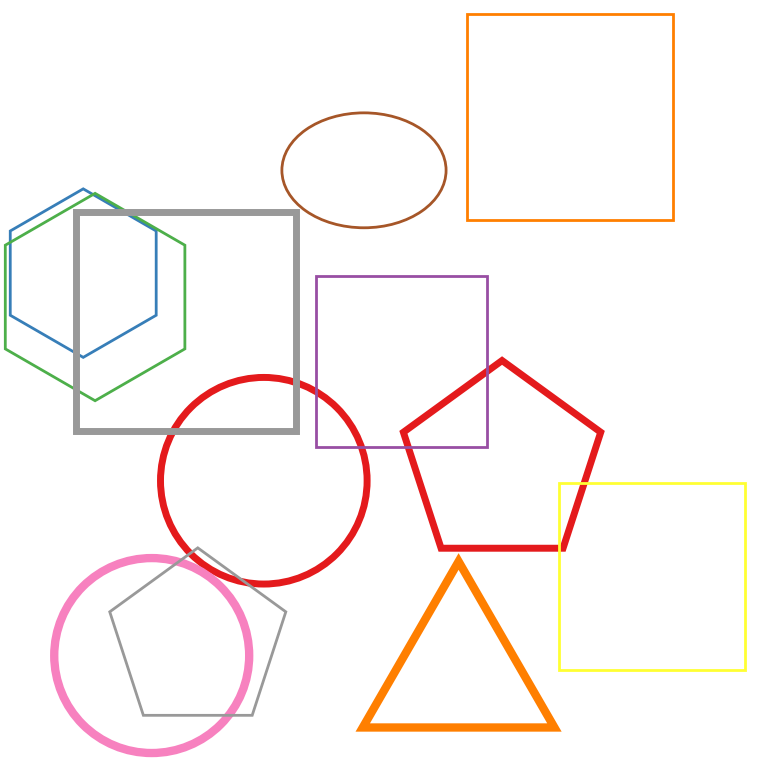[{"shape": "pentagon", "thickness": 2.5, "radius": 0.67, "center": [0.652, 0.397]}, {"shape": "circle", "thickness": 2.5, "radius": 0.67, "center": [0.343, 0.376]}, {"shape": "hexagon", "thickness": 1, "radius": 0.55, "center": [0.108, 0.645]}, {"shape": "hexagon", "thickness": 1, "radius": 0.67, "center": [0.123, 0.614]}, {"shape": "square", "thickness": 1, "radius": 0.55, "center": [0.521, 0.53]}, {"shape": "triangle", "thickness": 3, "radius": 0.72, "center": [0.596, 0.127]}, {"shape": "square", "thickness": 1, "radius": 0.67, "center": [0.74, 0.848]}, {"shape": "square", "thickness": 1, "radius": 0.61, "center": [0.847, 0.252]}, {"shape": "oval", "thickness": 1, "radius": 0.53, "center": [0.473, 0.779]}, {"shape": "circle", "thickness": 3, "radius": 0.63, "center": [0.197, 0.149]}, {"shape": "pentagon", "thickness": 1, "radius": 0.6, "center": [0.257, 0.168]}, {"shape": "square", "thickness": 2.5, "radius": 0.71, "center": [0.241, 0.582]}]